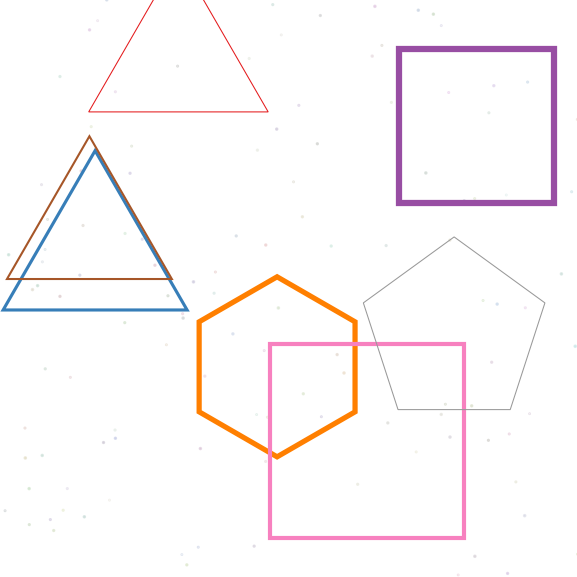[{"shape": "triangle", "thickness": 0.5, "radius": 0.9, "center": [0.309, 0.895]}, {"shape": "triangle", "thickness": 1.5, "radius": 0.92, "center": [0.165, 0.554]}, {"shape": "square", "thickness": 3, "radius": 0.67, "center": [0.825, 0.781]}, {"shape": "hexagon", "thickness": 2.5, "radius": 0.78, "center": [0.48, 0.364]}, {"shape": "triangle", "thickness": 1, "radius": 0.82, "center": [0.155, 0.598]}, {"shape": "square", "thickness": 2, "radius": 0.84, "center": [0.636, 0.235]}, {"shape": "pentagon", "thickness": 0.5, "radius": 0.83, "center": [0.786, 0.424]}]